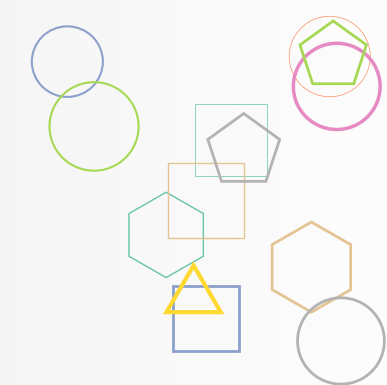[{"shape": "hexagon", "thickness": 1, "radius": 0.55, "center": [0.429, 0.39]}, {"shape": "square", "thickness": 0.5, "radius": 0.46, "center": [0.595, 0.636]}, {"shape": "circle", "thickness": 0.5, "radius": 0.52, "center": [0.851, 0.853]}, {"shape": "square", "thickness": 2, "radius": 0.43, "center": [0.532, 0.173]}, {"shape": "circle", "thickness": 1.5, "radius": 0.46, "center": [0.174, 0.84]}, {"shape": "circle", "thickness": 2.5, "radius": 0.56, "center": [0.869, 0.776]}, {"shape": "pentagon", "thickness": 2, "radius": 0.45, "center": [0.86, 0.855]}, {"shape": "circle", "thickness": 1.5, "radius": 0.57, "center": [0.243, 0.672]}, {"shape": "triangle", "thickness": 3, "radius": 0.4, "center": [0.5, 0.23]}, {"shape": "hexagon", "thickness": 2, "radius": 0.59, "center": [0.804, 0.306]}, {"shape": "square", "thickness": 1, "radius": 0.49, "center": [0.531, 0.479]}, {"shape": "circle", "thickness": 2, "radius": 0.56, "center": [0.88, 0.114]}, {"shape": "pentagon", "thickness": 2, "radius": 0.49, "center": [0.629, 0.608]}]